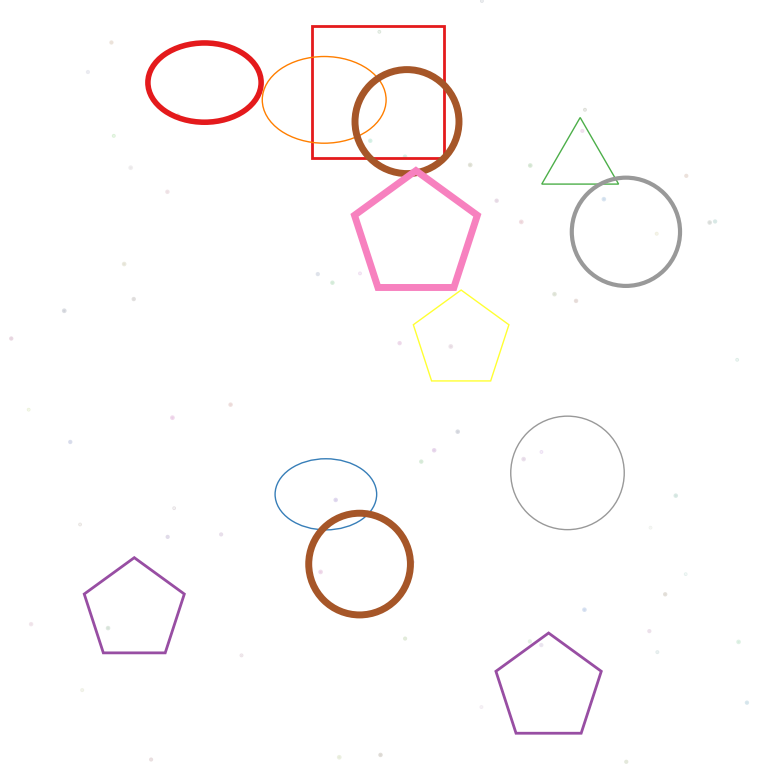[{"shape": "oval", "thickness": 2, "radius": 0.37, "center": [0.266, 0.893]}, {"shape": "square", "thickness": 1, "radius": 0.43, "center": [0.491, 0.88]}, {"shape": "oval", "thickness": 0.5, "radius": 0.33, "center": [0.423, 0.358]}, {"shape": "triangle", "thickness": 0.5, "radius": 0.29, "center": [0.753, 0.79]}, {"shape": "pentagon", "thickness": 1, "radius": 0.36, "center": [0.712, 0.106]}, {"shape": "pentagon", "thickness": 1, "radius": 0.34, "center": [0.174, 0.207]}, {"shape": "oval", "thickness": 0.5, "radius": 0.4, "center": [0.421, 0.87]}, {"shape": "pentagon", "thickness": 0.5, "radius": 0.33, "center": [0.599, 0.558]}, {"shape": "circle", "thickness": 2.5, "radius": 0.33, "center": [0.467, 0.267]}, {"shape": "circle", "thickness": 2.5, "radius": 0.34, "center": [0.529, 0.842]}, {"shape": "pentagon", "thickness": 2.5, "radius": 0.42, "center": [0.54, 0.694]}, {"shape": "circle", "thickness": 1.5, "radius": 0.35, "center": [0.813, 0.699]}, {"shape": "circle", "thickness": 0.5, "radius": 0.37, "center": [0.737, 0.386]}]